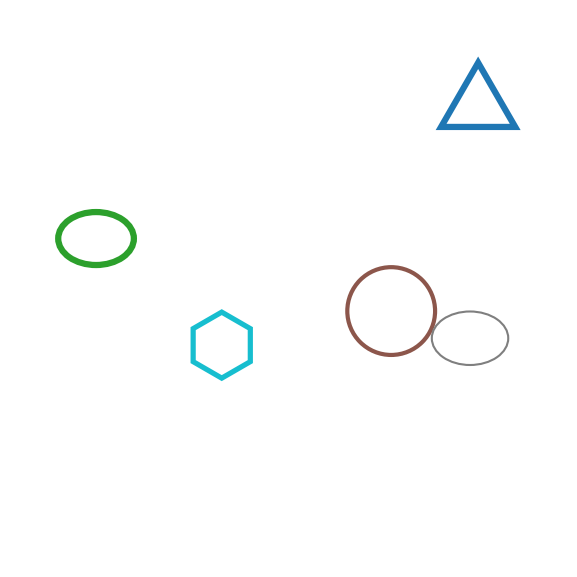[{"shape": "triangle", "thickness": 3, "radius": 0.37, "center": [0.828, 0.816]}, {"shape": "oval", "thickness": 3, "radius": 0.33, "center": [0.166, 0.586]}, {"shape": "circle", "thickness": 2, "radius": 0.38, "center": [0.677, 0.46]}, {"shape": "oval", "thickness": 1, "radius": 0.33, "center": [0.814, 0.413]}, {"shape": "hexagon", "thickness": 2.5, "radius": 0.29, "center": [0.384, 0.402]}]